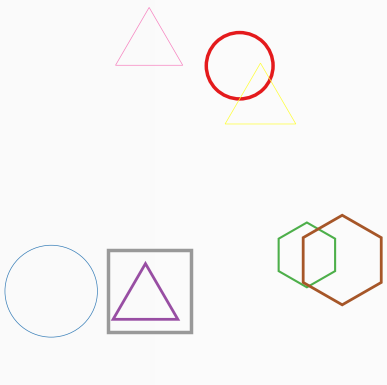[{"shape": "circle", "thickness": 2.5, "radius": 0.43, "center": [0.619, 0.829]}, {"shape": "circle", "thickness": 0.5, "radius": 0.6, "center": [0.132, 0.244]}, {"shape": "hexagon", "thickness": 1.5, "radius": 0.42, "center": [0.792, 0.338]}, {"shape": "triangle", "thickness": 2, "radius": 0.48, "center": [0.375, 0.219]}, {"shape": "triangle", "thickness": 0.5, "radius": 0.53, "center": [0.672, 0.731]}, {"shape": "hexagon", "thickness": 2, "radius": 0.58, "center": [0.883, 0.325]}, {"shape": "triangle", "thickness": 0.5, "radius": 0.5, "center": [0.385, 0.881]}, {"shape": "square", "thickness": 2.5, "radius": 0.53, "center": [0.386, 0.243]}]